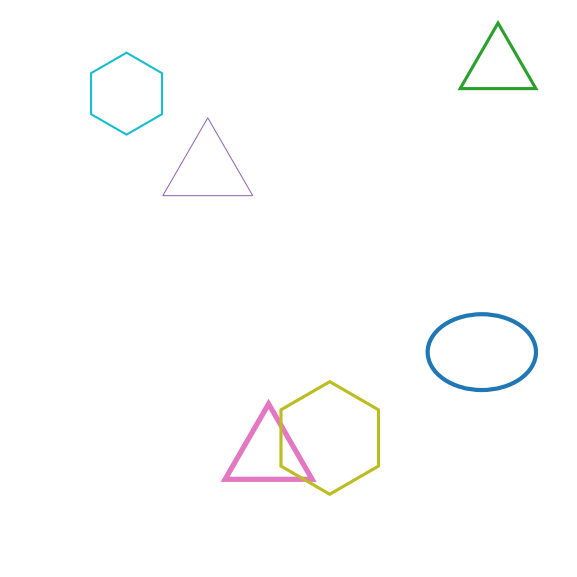[{"shape": "oval", "thickness": 2, "radius": 0.47, "center": [0.834, 0.389]}, {"shape": "triangle", "thickness": 1.5, "radius": 0.38, "center": [0.862, 0.884]}, {"shape": "triangle", "thickness": 0.5, "radius": 0.45, "center": [0.36, 0.705]}, {"shape": "triangle", "thickness": 2.5, "radius": 0.44, "center": [0.465, 0.213]}, {"shape": "hexagon", "thickness": 1.5, "radius": 0.49, "center": [0.571, 0.241]}, {"shape": "hexagon", "thickness": 1, "radius": 0.35, "center": [0.219, 0.837]}]